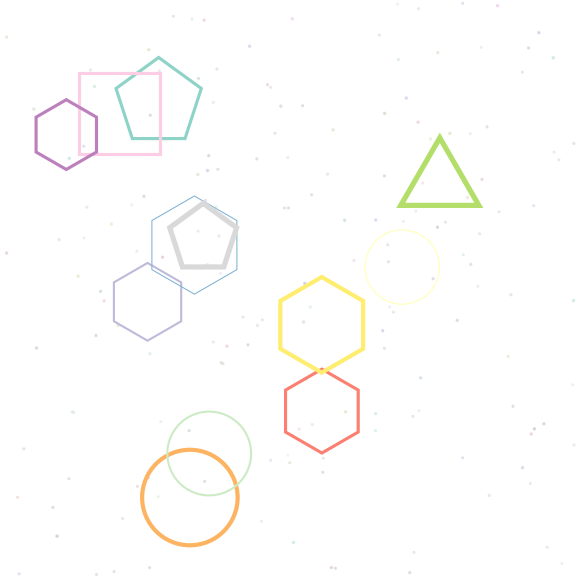[{"shape": "pentagon", "thickness": 1.5, "radius": 0.39, "center": [0.275, 0.822]}, {"shape": "circle", "thickness": 0.5, "radius": 0.32, "center": [0.697, 0.537]}, {"shape": "hexagon", "thickness": 1, "radius": 0.34, "center": [0.255, 0.477]}, {"shape": "hexagon", "thickness": 1.5, "radius": 0.36, "center": [0.557, 0.287]}, {"shape": "hexagon", "thickness": 0.5, "radius": 0.42, "center": [0.337, 0.575]}, {"shape": "circle", "thickness": 2, "radius": 0.41, "center": [0.329, 0.138]}, {"shape": "triangle", "thickness": 2.5, "radius": 0.39, "center": [0.762, 0.683]}, {"shape": "square", "thickness": 1.5, "radius": 0.35, "center": [0.207, 0.802]}, {"shape": "pentagon", "thickness": 2.5, "radius": 0.3, "center": [0.352, 0.586]}, {"shape": "hexagon", "thickness": 1.5, "radius": 0.3, "center": [0.115, 0.766]}, {"shape": "circle", "thickness": 1, "radius": 0.36, "center": [0.362, 0.214]}, {"shape": "hexagon", "thickness": 2, "radius": 0.41, "center": [0.557, 0.437]}]